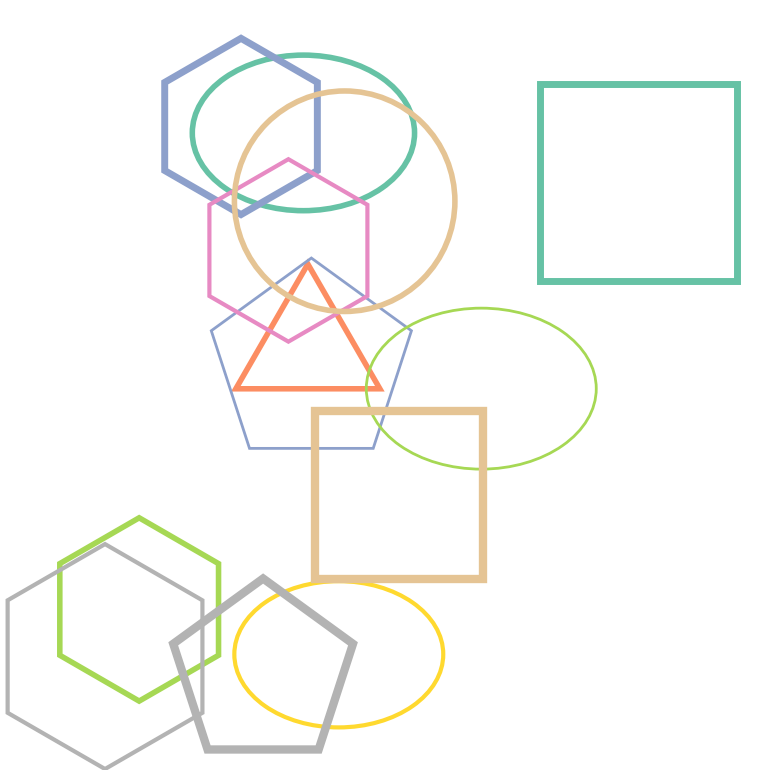[{"shape": "square", "thickness": 2.5, "radius": 0.64, "center": [0.829, 0.763]}, {"shape": "oval", "thickness": 2, "radius": 0.72, "center": [0.394, 0.827]}, {"shape": "triangle", "thickness": 2, "radius": 0.54, "center": [0.4, 0.549]}, {"shape": "hexagon", "thickness": 2.5, "radius": 0.57, "center": [0.313, 0.836]}, {"shape": "pentagon", "thickness": 1, "radius": 0.68, "center": [0.404, 0.528]}, {"shape": "hexagon", "thickness": 1.5, "radius": 0.59, "center": [0.375, 0.675]}, {"shape": "hexagon", "thickness": 2, "radius": 0.6, "center": [0.181, 0.209]}, {"shape": "oval", "thickness": 1, "radius": 0.75, "center": [0.625, 0.495]}, {"shape": "oval", "thickness": 1.5, "radius": 0.68, "center": [0.44, 0.15]}, {"shape": "circle", "thickness": 2, "radius": 0.72, "center": [0.448, 0.739]}, {"shape": "square", "thickness": 3, "radius": 0.54, "center": [0.518, 0.357]}, {"shape": "pentagon", "thickness": 3, "radius": 0.61, "center": [0.342, 0.126]}, {"shape": "hexagon", "thickness": 1.5, "radius": 0.73, "center": [0.136, 0.147]}]